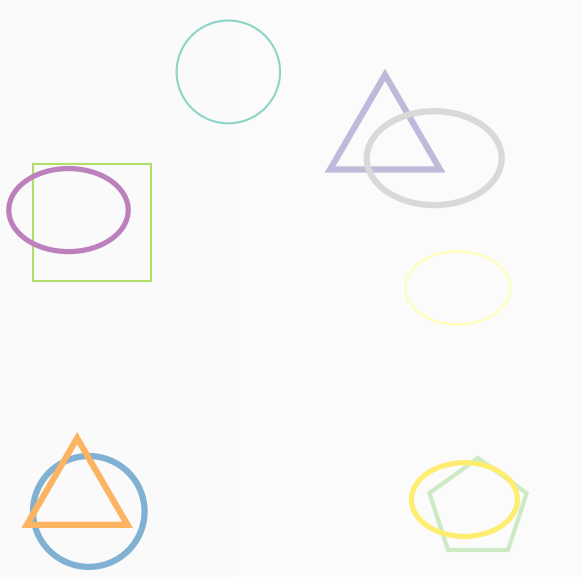[{"shape": "circle", "thickness": 1, "radius": 0.44, "center": [0.393, 0.875]}, {"shape": "oval", "thickness": 1, "radius": 0.45, "center": [0.788, 0.501]}, {"shape": "triangle", "thickness": 3, "radius": 0.55, "center": [0.662, 0.76]}, {"shape": "circle", "thickness": 3, "radius": 0.48, "center": [0.153, 0.113]}, {"shape": "triangle", "thickness": 3, "radius": 0.5, "center": [0.133, 0.14]}, {"shape": "square", "thickness": 1, "radius": 0.51, "center": [0.158, 0.614]}, {"shape": "oval", "thickness": 3, "radius": 0.58, "center": [0.747, 0.725]}, {"shape": "oval", "thickness": 2.5, "radius": 0.51, "center": [0.118, 0.635]}, {"shape": "pentagon", "thickness": 2, "radius": 0.44, "center": [0.822, 0.118]}, {"shape": "oval", "thickness": 2.5, "radius": 0.46, "center": [0.799, 0.134]}]